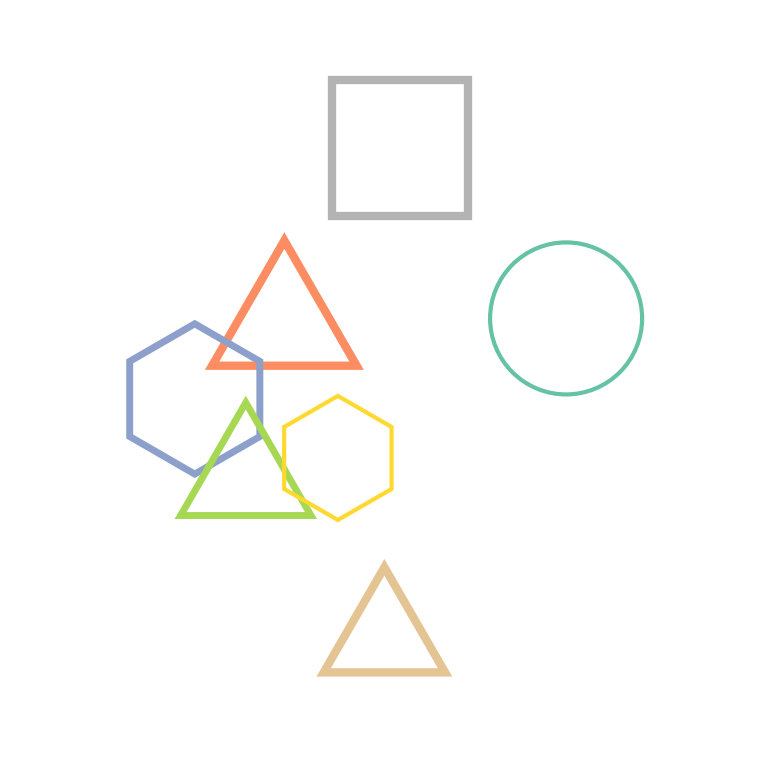[{"shape": "circle", "thickness": 1.5, "radius": 0.49, "center": [0.735, 0.586]}, {"shape": "triangle", "thickness": 3, "radius": 0.54, "center": [0.369, 0.579]}, {"shape": "hexagon", "thickness": 2.5, "radius": 0.49, "center": [0.253, 0.482]}, {"shape": "triangle", "thickness": 2.5, "radius": 0.49, "center": [0.319, 0.379]}, {"shape": "hexagon", "thickness": 1.5, "radius": 0.4, "center": [0.439, 0.405]}, {"shape": "triangle", "thickness": 3, "radius": 0.46, "center": [0.499, 0.172]}, {"shape": "square", "thickness": 3, "radius": 0.44, "center": [0.519, 0.807]}]